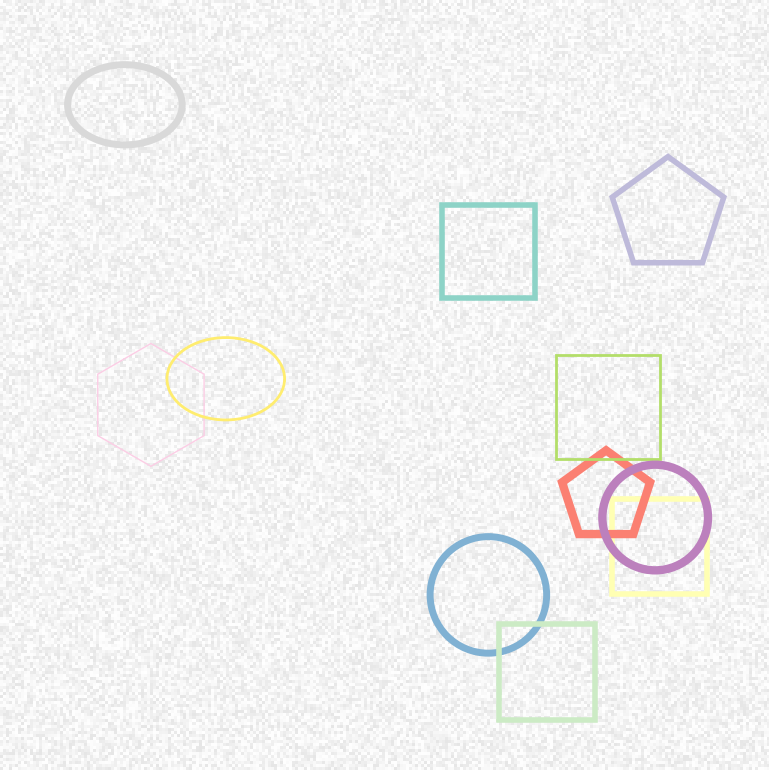[{"shape": "square", "thickness": 2, "radius": 0.3, "center": [0.635, 0.674]}, {"shape": "square", "thickness": 2, "radius": 0.31, "center": [0.856, 0.29]}, {"shape": "pentagon", "thickness": 2, "radius": 0.38, "center": [0.868, 0.72]}, {"shape": "pentagon", "thickness": 3, "radius": 0.3, "center": [0.787, 0.355]}, {"shape": "circle", "thickness": 2.5, "radius": 0.38, "center": [0.634, 0.227]}, {"shape": "square", "thickness": 1, "radius": 0.34, "center": [0.789, 0.471]}, {"shape": "hexagon", "thickness": 0.5, "radius": 0.4, "center": [0.196, 0.474]}, {"shape": "oval", "thickness": 2.5, "radius": 0.37, "center": [0.162, 0.864]}, {"shape": "circle", "thickness": 3, "radius": 0.34, "center": [0.851, 0.328]}, {"shape": "square", "thickness": 2, "radius": 0.31, "center": [0.711, 0.127]}, {"shape": "oval", "thickness": 1, "radius": 0.38, "center": [0.293, 0.508]}]